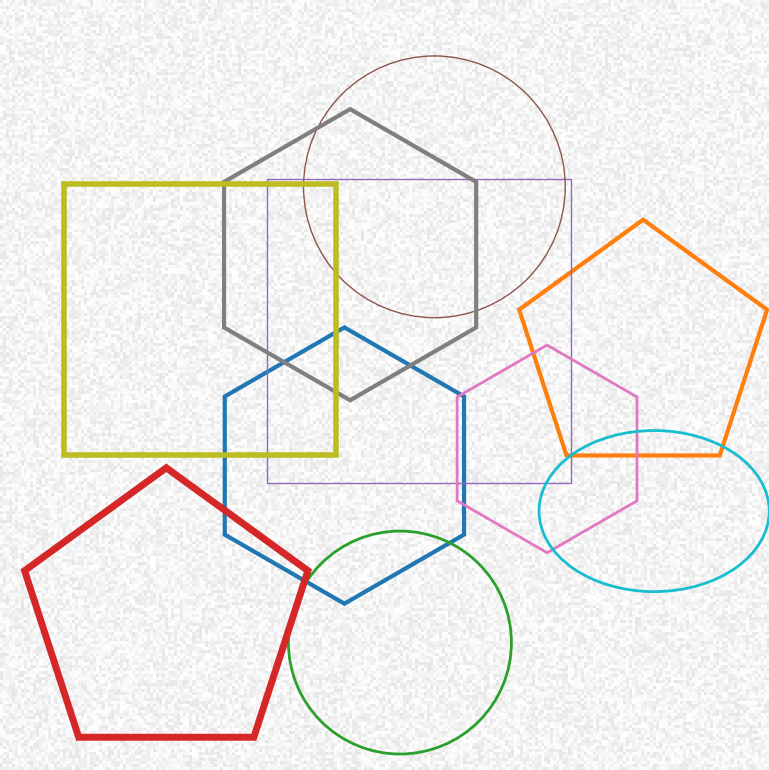[{"shape": "hexagon", "thickness": 1.5, "radius": 0.9, "center": [0.447, 0.395]}, {"shape": "pentagon", "thickness": 1.5, "radius": 0.85, "center": [0.835, 0.545]}, {"shape": "circle", "thickness": 1, "radius": 0.72, "center": [0.519, 0.166]}, {"shape": "pentagon", "thickness": 2.5, "radius": 0.97, "center": [0.216, 0.199]}, {"shape": "square", "thickness": 0.5, "radius": 0.99, "center": [0.545, 0.57]}, {"shape": "circle", "thickness": 0.5, "radius": 0.85, "center": [0.564, 0.757]}, {"shape": "hexagon", "thickness": 1, "radius": 0.67, "center": [0.71, 0.417]}, {"shape": "hexagon", "thickness": 1.5, "radius": 0.95, "center": [0.455, 0.669]}, {"shape": "square", "thickness": 2, "radius": 0.88, "center": [0.26, 0.585]}, {"shape": "oval", "thickness": 1, "radius": 0.75, "center": [0.85, 0.336]}]